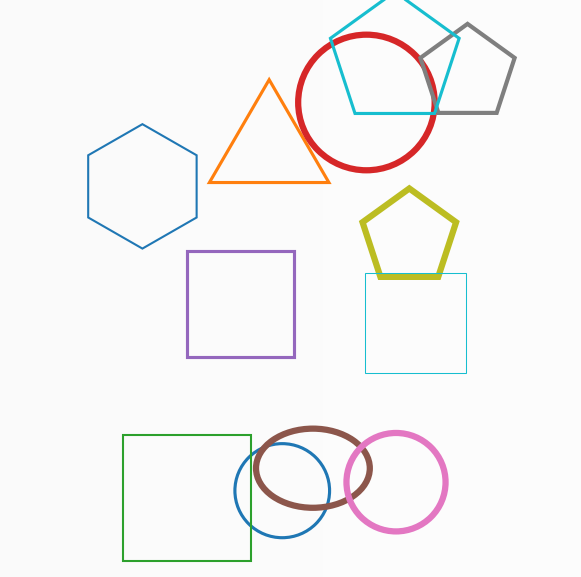[{"shape": "circle", "thickness": 1.5, "radius": 0.41, "center": [0.486, 0.149]}, {"shape": "hexagon", "thickness": 1, "radius": 0.54, "center": [0.245, 0.676]}, {"shape": "triangle", "thickness": 1.5, "radius": 0.59, "center": [0.463, 0.742]}, {"shape": "square", "thickness": 1, "radius": 0.55, "center": [0.322, 0.137]}, {"shape": "circle", "thickness": 3, "radius": 0.59, "center": [0.63, 0.822]}, {"shape": "square", "thickness": 1.5, "radius": 0.46, "center": [0.413, 0.473]}, {"shape": "oval", "thickness": 3, "radius": 0.49, "center": [0.538, 0.188]}, {"shape": "circle", "thickness": 3, "radius": 0.43, "center": [0.681, 0.164]}, {"shape": "pentagon", "thickness": 2, "radius": 0.43, "center": [0.804, 0.873]}, {"shape": "pentagon", "thickness": 3, "radius": 0.42, "center": [0.704, 0.588]}, {"shape": "square", "thickness": 0.5, "radius": 0.43, "center": [0.715, 0.439]}, {"shape": "pentagon", "thickness": 1.5, "radius": 0.58, "center": [0.679, 0.897]}]